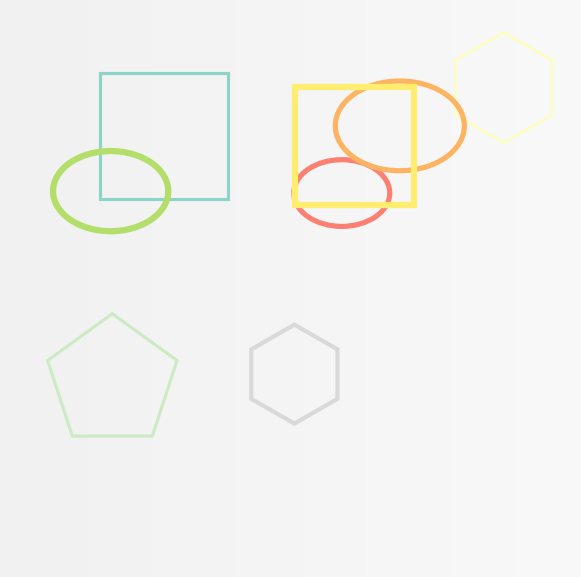[{"shape": "square", "thickness": 1.5, "radius": 0.55, "center": [0.282, 0.764]}, {"shape": "hexagon", "thickness": 1, "radius": 0.48, "center": [0.867, 0.848]}, {"shape": "oval", "thickness": 2.5, "radius": 0.41, "center": [0.588, 0.665]}, {"shape": "oval", "thickness": 2.5, "radius": 0.56, "center": [0.688, 0.781]}, {"shape": "oval", "thickness": 3, "radius": 0.5, "center": [0.19, 0.668]}, {"shape": "hexagon", "thickness": 2, "radius": 0.43, "center": [0.506, 0.351]}, {"shape": "pentagon", "thickness": 1.5, "radius": 0.59, "center": [0.193, 0.339]}, {"shape": "square", "thickness": 3, "radius": 0.51, "center": [0.61, 0.746]}]